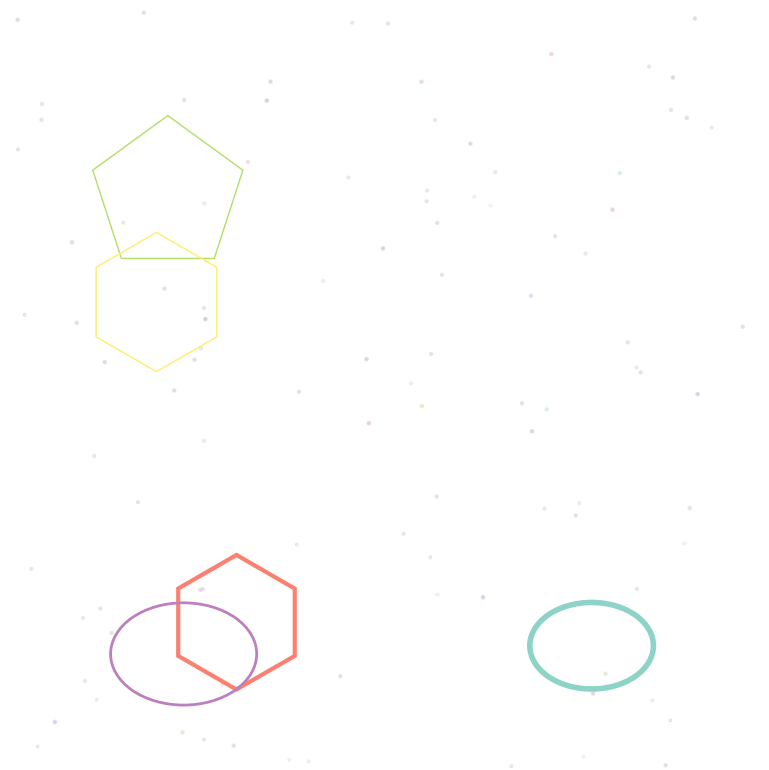[{"shape": "oval", "thickness": 2, "radius": 0.4, "center": [0.768, 0.161]}, {"shape": "hexagon", "thickness": 1.5, "radius": 0.44, "center": [0.307, 0.192]}, {"shape": "pentagon", "thickness": 0.5, "radius": 0.51, "center": [0.218, 0.747]}, {"shape": "oval", "thickness": 1, "radius": 0.47, "center": [0.238, 0.151]}, {"shape": "hexagon", "thickness": 0.5, "radius": 0.45, "center": [0.203, 0.608]}]